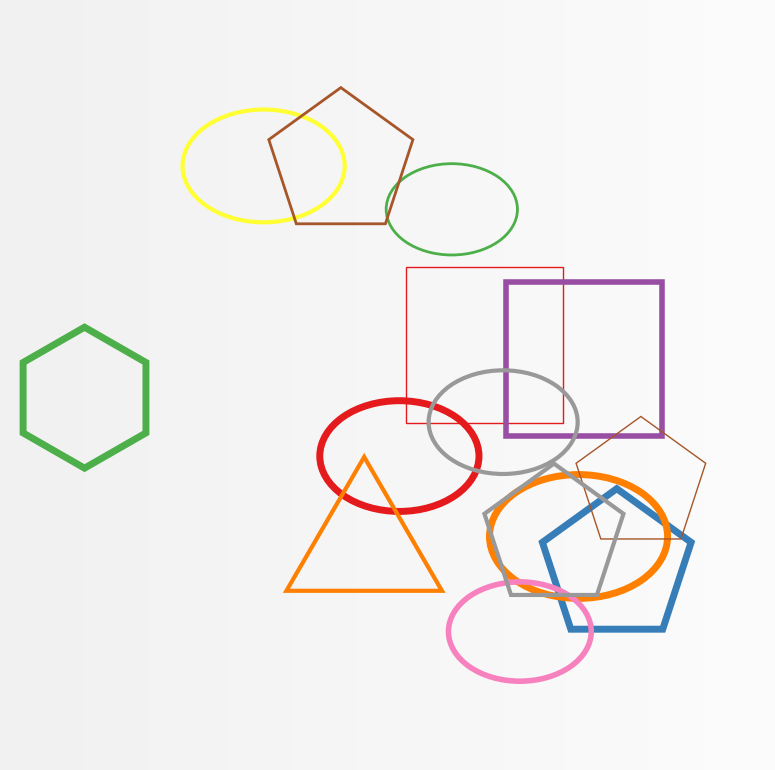[{"shape": "square", "thickness": 0.5, "radius": 0.51, "center": [0.625, 0.552]}, {"shape": "oval", "thickness": 2.5, "radius": 0.51, "center": [0.515, 0.408]}, {"shape": "pentagon", "thickness": 2.5, "radius": 0.5, "center": [0.796, 0.264]}, {"shape": "oval", "thickness": 1, "radius": 0.42, "center": [0.583, 0.728]}, {"shape": "hexagon", "thickness": 2.5, "radius": 0.46, "center": [0.109, 0.484]}, {"shape": "square", "thickness": 2, "radius": 0.5, "center": [0.754, 0.534]}, {"shape": "oval", "thickness": 2.5, "radius": 0.57, "center": [0.747, 0.303]}, {"shape": "triangle", "thickness": 1.5, "radius": 0.58, "center": [0.47, 0.291]}, {"shape": "oval", "thickness": 1.5, "radius": 0.52, "center": [0.34, 0.785]}, {"shape": "pentagon", "thickness": 1, "radius": 0.49, "center": [0.44, 0.788]}, {"shape": "pentagon", "thickness": 0.5, "radius": 0.44, "center": [0.827, 0.371]}, {"shape": "oval", "thickness": 2, "radius": 0.46, "center": [0.671, 0.18]}, {"shape": "pentagon", "thickness": 1.5, "radius": 0.47, "center": [0.715, 0.304]}, {"shape": "oval", "thickness": 1.5, "radius": 0.48, "center": [0.649, 0.452]}]